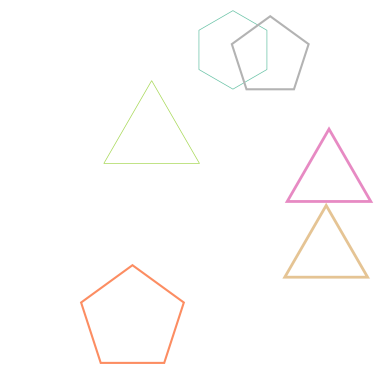[{"shape": "hexagon", "thickness": 0.5, "radius": 0.51, "center": [0.605, 0.87]}, {"shape": "pentagon", "thickness": 1.5, "radius": 0.7, "center": [0.344, 0.171]}, {"shape": "triangle", "thickness": 2, "radius": 0.63, "center": [0.855, 0.539]}, {"shape": "triangle", "thickness": 0.5, "radius": 0.72, "center": [0.394, 0.647]}, {"shape": "triangle", "thickness": 2, "radius": 0.62, "center": [0.847, 0.342]}, {"shape": "pentagon", "thickness": 1.5, "radius": 0.52, "center": [0.702, 0.853]}]